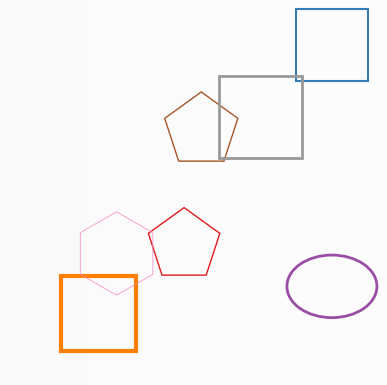[{"shape": "pentagon", "thickness": 1, "radius": 0.48, "center": [0.475, 0.364]}, {"shape": "square", "thickness": 1.5, "radius": 0.46, "center": [0.857, 0.883]}, {"shape": "oval", "thickness": 2, "radius": 0.58, "center": [0.857, 0.256]}, {"shape": "square", "thickness": 3, "radius": 0.48, "center": [0.255, 0.186]}, {"shape": "pentagon", "thickness": 1, "radius": 0.5, "center": [0.519, 0.662]}, {"shape": "hexagon", "thickness": 0.5, "radius": 0.54, "center": [0.301, 0.342]}, {"shape": "square", "thickness": 2, "radius": 0.53, "center": [0.673, 0.696]}]